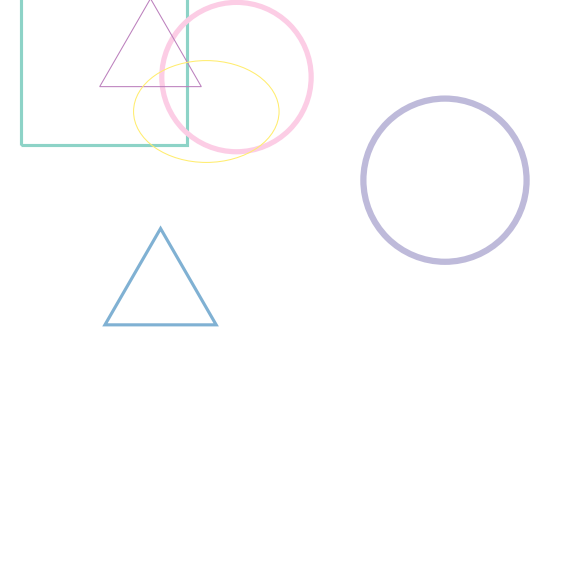[{"shape": "square", "thickness": 1.5, "radius": 0.72, "center": [0.18, 0.892]}, {"shape": "circle", "thickness": 3, "radius": 0.71, "center": [0.771, 0.687]}, {"shape": "triangle", "thickness": 1.5, "radius": 0.56, "center": [0.278, 0.492]}, {"shape": "circle", "thickness": 2.5, "radius": 0.65, "center": [0.409, 0.866]}, {"shape": "triangle", "thickness": 0.5, "radius": 0.51, "center": [0.261, 0.9]}, {"shape": "oval", "thickness": 0.5, "radius": 0.63, "center": [0.357, 0.806]}]